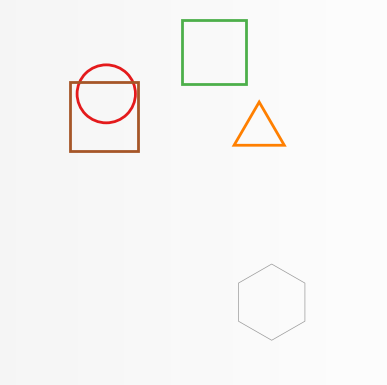[{"shape": "circle", "thickness": 2, "radius": 0.38, "center": [0.274, 0.756]}, {"shape": "square", "thickness": 2, "radius": 0.42, "center": [0.552, 0.864]}, {"shape": "triangle", "thickness": 2, "radius": 0.37, "center": [0.669, 0.66]}, {"shape": "square", "thickness": 2, "radius": 0.44, "center": [0.268, 0.698]}, {"shape": "hexagon", "thickness": 0.5, "radius": 0.5, "center": [0.701, 0.215]}]